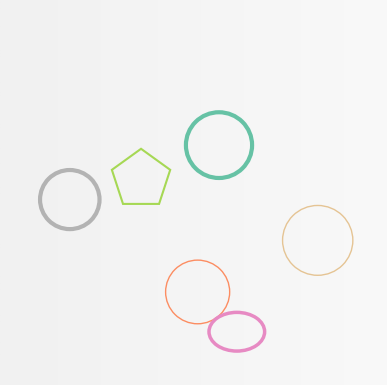[{"shape": "circle", "thickness": 3, "radius": 0.43, "center": [0.565, 0.623]}, {"shape": "circle", "thickness": 1, "radius": 0.41, "center": [0.51, 0.242]}, {"shape": "oval", "thickness": 2.5, "radius": 0.36, "center": [0.611, 0.138]}, {"shape": "pentagon", "thickness": 1.5, "radius": 0.4, "center": [0.364, 0.534]}, {"shape": "circle", "thickness": 1, "radius": 0.45, "center": [0.82, 0.376]}, {"shape": "circle", "thickness": 3, "radius": 0.38, "center": [0.18, 0.482]}]